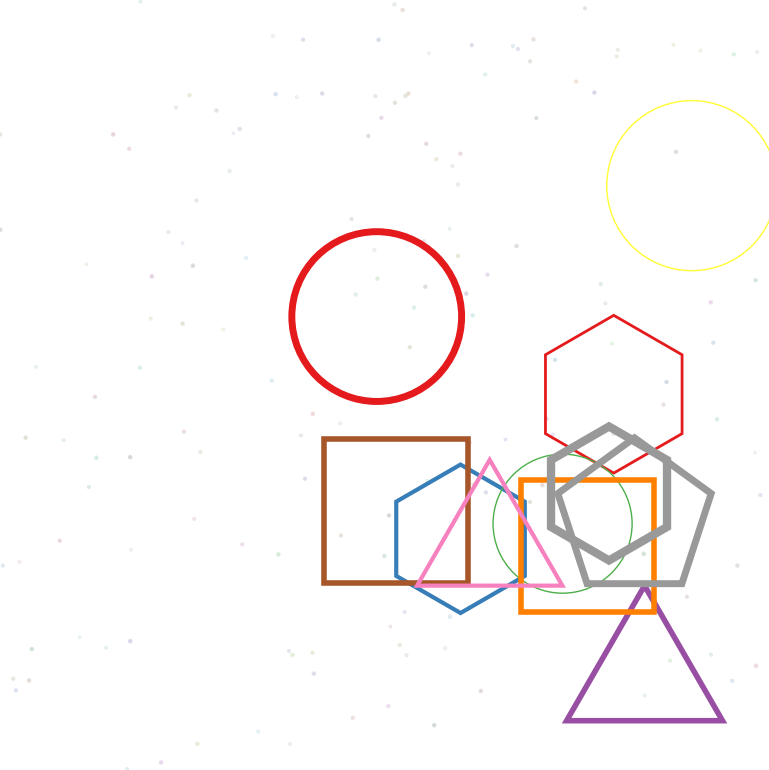[{"shape": "circle", "thickness": 2.5, "radius": 0.55, "center": [0.489, 0.589]}, {"shape": "hexagon", "thickness": 1, "radius": 0.51, "center": [0.797, 0.488]}, {"shape": "hexagon", "thickness": 1.5, "radius": 0.48, "center": [0.598, 0.3]}, {"shape": "circle", "thickness": 0.5, "radius": 0.45, "center": [0.731, 0.32]}, {"shape": "triangle", "thickness": 2, "radius": 0.58, "center": [0.837, 0.122]}, {"shape": "square", "thickness": 2, "radius": 0.43, "center": [0.763, 0.291]}, {"shape": "circle", "thickness": 0.5, "radius": 0.55, "center": [0.898, 0.759]}, {"shape": "square", "thickness": 2, "radius": 0.47, "center": [0.514, 0.337]}, {"shape": "triangle", "thickness": 1.5, "radius": 0.54, "center": [0.636, 0.294]}, {"shape": "pentagon", "thickness": 2.5, "radius": 0.52, "center": [0.824, 0.327]}, {"shape": "hexagon", "thickness": 3, "radius": 0.43, "center": [0.791, 0.359]}]